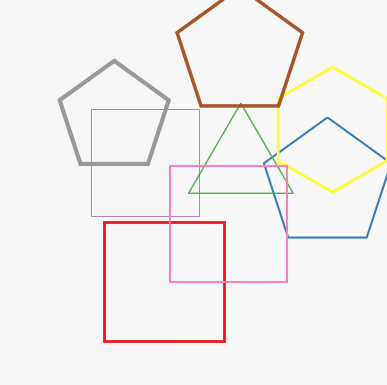[{"shape": "square", "thickness": 2, "radius": 0.77, "center": [0.423, 0.269]}, {"shape": "pentagon", "thickness": 1.5, "radius": 0.86, "center": [0.845, 0.523]}, {"shape": "triangle", "thickness": 1, "radius": 0.78, "center": [0.622, 0.576]}, {"shape": "square", "thickness": 0.5, "radius": 0.7, "center": [0.374, 0.577]}, {"shape": "hexagon", "thickness": 2, "radius": 0.81, "center": [0.858, 0.663]}, {"shape": "pentagon", "thickness": 2.5, "radius": 0.85, "center": [0.619, 0.863]}, {"shape": "square", "thickness": 1.5, "radius": 0.76, "center": [0.59, 0.419]}, {"shape": "pentagon", "thickness": 3, "radius": 0.74, "center": [0.295, 0.694]}]